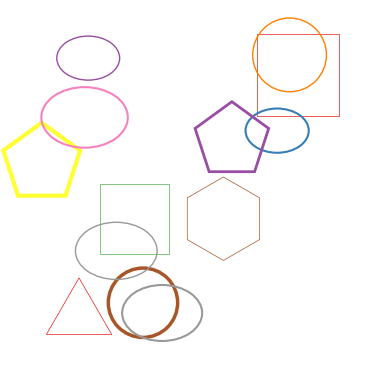[{"shape": "triangle", "thickness": 0.5, "radius": 0.49, "center": [0.205, 0.18]}, {"shape": "square", "thickness": 0.5, "radius": 0.53, "center": [0.774, 0.804]}, {"shape": "oval", "thickness": 1.5, "radius": 0.41, "center": [0.72, 0.661]}, {"shape": "square", "thickness": 0.5, "radius": 0.45, "center": [0.349, 0.43]}, {"shape": "oval", "thickness": 1, "radius": 0.41, "center": [0.229, 0.849]}, {"shape": "pentagon", "thickness": 2, "radius": 0.5, "center": [0.602, 0.635]}, {"shape": "circle", "thickness": 1, "radius": 0.48, "center": [0.752, 0.857]}, {"shape": "pentagon", "thickness": 3, "radius": 0.52, "center": [0.108, 0.577]}, {"shape": "circle", "thickness": 2.5, "radius": 0.45, "center": [0.371, 0.214]}, {"shape": "hexagon", "thickness": 0.5, "radius": 0.54, "center": [0.58, 0.432]}, {"shape": "oval", "thickness": 1.5, "radius": 0.56, "center": [0.22, 0.695]}, {"shape": "oval", "thickness": 1, "radius": 0.53, "center": [0.302, 0.348]}, {"shape": "oval", "thickness": 1.5, "radius": 0.52, "center": [0.421, 0.187]}]